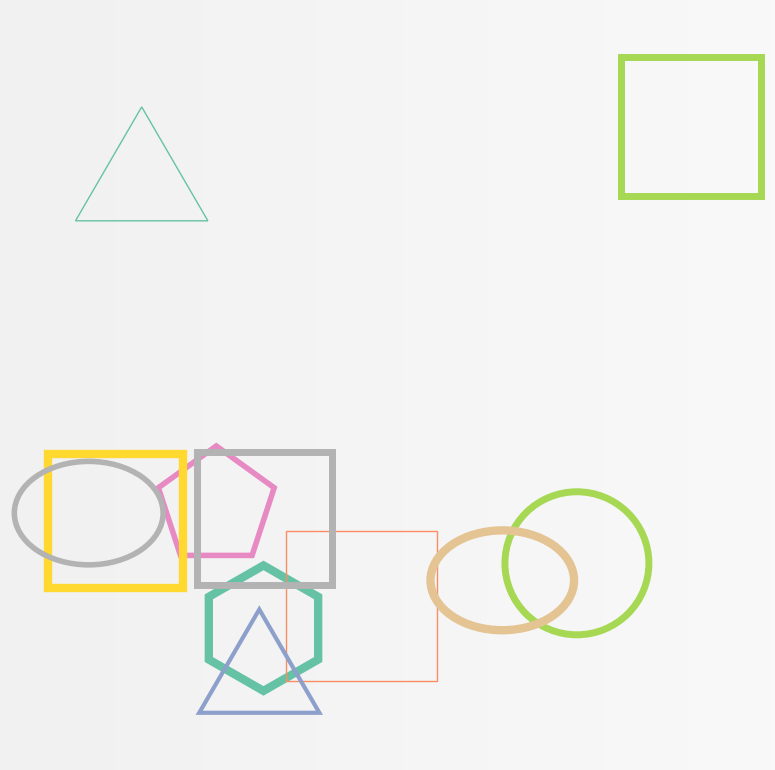[{"shape": "hexagon", "thickness": 3, "radius": 0.41, "center": [0.34, 0.184]}, {"shape": "triangle", "thickness": 0.5, "radius": 0.49, "center": [0.183, 0.763]}, {"shape": "square", "thickness": 0.5, "radius": 0.49, "center": [0.466, 0.213]}, {"shape": "triangle", "thickness": 1.5, "radius": 0.45, "center": [0.335, 0.119]}, {"shape": "pentagon", "thickness": 2, "radius": 0.39, "center": [0.279, 0.342]}, {"shape": "circle", "thickness": 2.5, "radius": 0.46, "center": [0.744, 0.268]}, {"shape": "square", "thickness": 2.5, "radius": 0.45, "center": [0.891, 0.836]}, {"shape": "square", "thickness": 3, "radius": 0.44, "center": [0.15, 0.323]}, {"shape": "oval", "thickness": 3, "radius": 0.46, "center": [0.648, 0.246]}, {"shape": "oval", "thickness": 2, "radius": 0.48, "center": [0.114, 0.334]}, {"shape": "square", "thickness": 2.5, "radius": 0.43, "center": [0.341, 0.327]}]